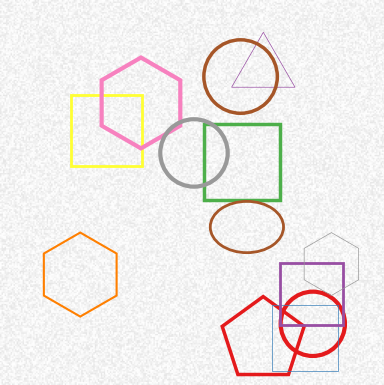[{"shape": "circle", "thickness": 3, "radius": 0.42, "center": [0.812, 0.159]}, {"shape": "pentagon", "thickness": 2.5, "radius": 0.56, "center": [0.684, 0.118]}, {"shape": "square", "thickness": 0.5, "radius": 0.42, "center": [0.792, 0.122]}, {"shape": "square", "thickness": 2.5, "radius": 0.49, "center": [0.628, 0.58]}, {"shape": "triangle", "thickness": 0.5, "radius": 0.48, "center": [0.684, 0.821]}, {"shape": "square", "thickness": 2, "radius": 0.41, "center": [0.81, 0.236]}, {"shape": "hexagon", "thickness": 1.5, "radius": 0.55, "center": [0.208, 0.287]}, {"shape": "square", "thickness": 2, "radius": 0.46, "center": [0.276, 0.66]}, {"shape": "oval", "thickness": 2, "radius": 0.48, "center": [0.641, 0.41]}, {"shape": "circle", "thickness": 2.5, "radius": 0.48, "center": [0.625, 0.801]}, {"shape": "hexagon", "thickness": 3, "radius": 0.59, "center": [0.366, 0.733]}, {"shape": "circle", "thickness": 3, "radius": 0.44, "center": [0.504, 0.603]}, {"shape": "hexagon", "thickness": 0.5, "radius": 0.41, "center": [0.861, 0.314]}]